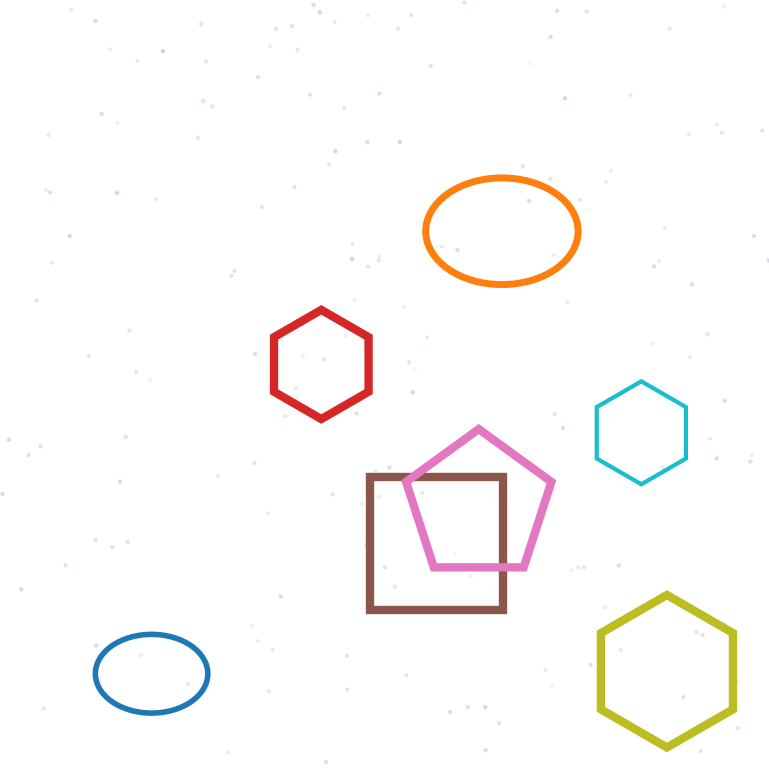[{"shape": "oval", "thickness": 2, "radius": 0.37, "center": [0.197, 0.125]}, {"shape": "oval", "thickness": 2.5, "radius": 0.49, "center": [0.652, 0.7]}, {"shape": "hexagon", "thickness": 3, "radius": 0.35, "center": [0.417, 0.527]}, {"shape": "square", "thickness": 3, "radius": 0.43, "center": [0.567, 0.294]}, {"shape": "pentagon", "thickness": 3, "radius": 0.5, "center": [0.622, 0.344]}, {"shape": "hexagon", "thickness": 3, "radius": 0.5, "center": [0.866, 0.128]}, {"shape": "hexagon", "thickness": 1.5, "radius": 0.33, "center": [0.833, 0.438]}]